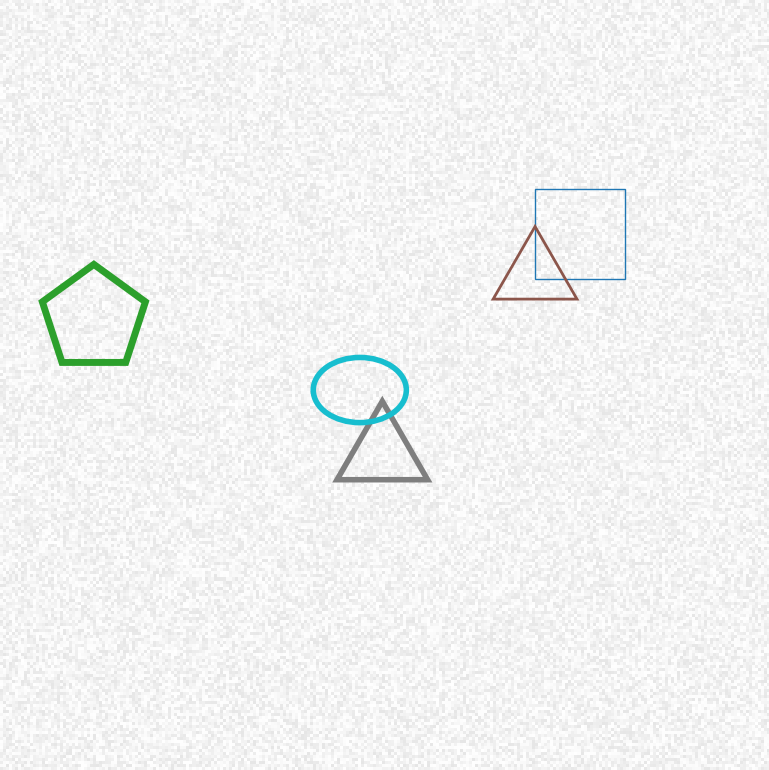[{"shape": "square", "thickness": 0.5, "radius": 0.29, "center": [0.753, 0.696]}, {"shape": "pentagon", "thickness": 2.5, "radius": 0.35, "center": [0.122, 0.586]}, {"shape": "triangle", "thickness": 1, "radius": 0.31, "center": [0.695, 0.643]}, {"shape": "triangle", "thickness": 2, "radius": 0.34, "center": [0.497, 0.411]}, {"shape": "oval", "thickness": 2, "radius": 0.3, "center": [0.467, 0.493]}]